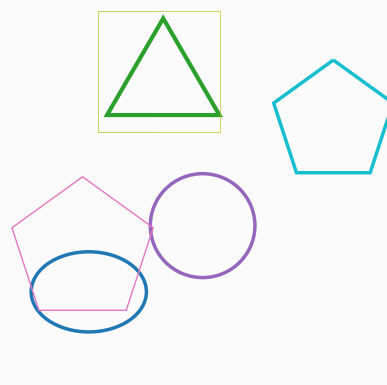[{"shape": "oval", "thickness": 2.5, "radius": 0.74, "center": [0.229, 0.242]}, {"shape": "triangle", "thickness": 3, "radius": 0.84, "center": [0.421, 0.785]}, {"shape": "circle", "thickness": 2.5, "radius": 0.67, "center": [0.523, 0.414]}, {"shape": "pentagon", "thickness": 1, "radius": 0.96, "center": [0.213, 0.349]}, {"shape": "square", "thickness": 0.5, "radius": 0.79, "center": [0.41, 0.814]}, {"shape": "pentagon", "thickness": 2.5, "radius": 0.81, "center": [0.86, 0.682]}]